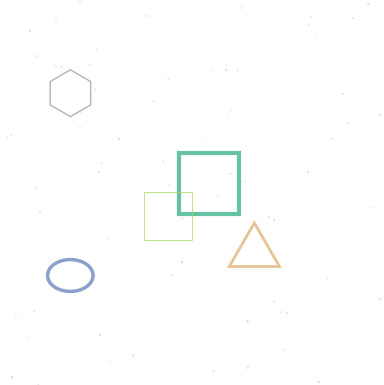[{"shape": "square", "thickness": 3, "radius": 0.39, "center": [0.543, 0.523]}, {"shape": "oval", "thickness": 2.5, "radius": 0.3, "center": [0.183, 0.284]}, {"shape": "square", "thickness": 0.5, "radius": 0.31, "center": [0.436, 0.44]}, {"shape": "triangle", "thickness": 2, "radius": 0.38, "center": [0.661, 0.345]}, {"shape": "hexagon", "thickness": 1, "radius": 0.3, "center": [0.183, 0.758]}]